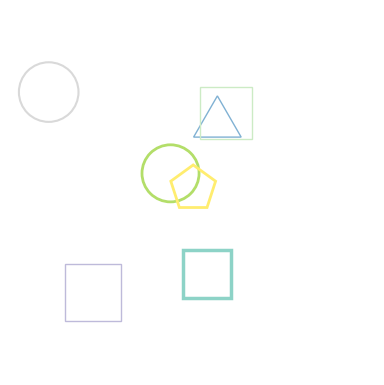[{"shape": "square", "thickness": 2.5, "radius": 0.31, "center": [0.539, 0.289]}, {"shape": "square", "thickness": 1, "radius": 0.37, "center": [0.241, 0.241]}, {"shape": "triangle", "thickness": 1, "radius": 0.36, "center": [0.565, 0.68]}, {"shape": "circle", "thickness": 2, "radius": 0.37, "center": [0.443, 0.55]}, {"shape": "circle", "thickness": 1.5, "radius": 0.39, "center": [0.126, 0.761]}, {"shape": "square", "thickness": 1, "radius": 0.34, "center": [0.586, 0.707]}, {"shape": "pentagon", "thickness": 2, "radius": 0.31, "center": [0.502, 0.51]}]